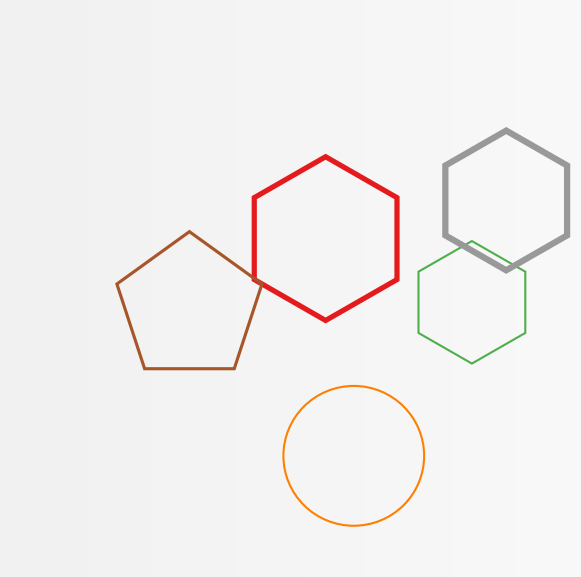[{"shape": "hexagon", "thickness": 2.5, "radius": 0.71, "center": [0.56, 0.586]}, {"shape": "hexagon", "thickness": 1, "radius": 0.53, "center": [0.812, 0.476]}, {"shape": "circle", "thickness": 1, "radius": 0.61, "center": [0.609, 0.21]}, {"shape": "pentagon", "thickness": 1.5, "radius": 0.66, "center": [0.326, 0.467]}, {"shape": "hexagon", "thickness": 3, "radius": 0.6, "center": [0.871, 0.652]}]